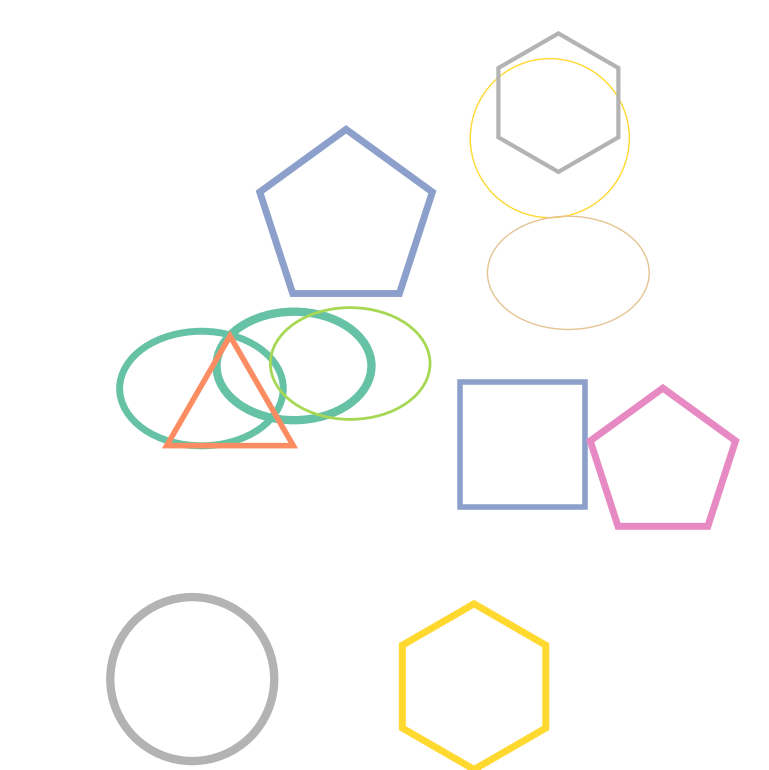[{"shape": "oval", "thickness": 3, "radius": 0.5, "center": [0.382, 0.525]}, {"shape": "oval", "thickness": 2.5, "radius": 0.53, "center": [0.262, 0.495]}, {"shape": "triangle", "thickness": 2, "radius": 0.47, "center": [0.299, 0.469]}, {"shape": "square", "thickness": 2, "radius": 0.41, "center": [0.679, 0.423]}, {"shape": "pentagon", "thickness": 2.5, "radius": 0.59, "center": [0.449, 0.714]}, {"shape": "pentagon", "thickness": 2.5, "radius": 0.5, "center": [0.861, 0.397]}, {"shape": "oval", "thickness": 1, "radius": 0.52, "center": [0.455, 0.528]}, {"shape": "hexagon", "thickness": 2.5, "radius": 0.54, "center": [0.616, 0.108]}, {"shape": "circle", "thickness": 0.5, "radius": 0.52, "center": [0.714, 0.821]}, {"shape": "oval", "thickness": 0.5, "radius": 0.53, "center": [0.738, 0.646]}, {"shape": "circle", "thickness": 3, "radius": 0.53, "center": [0.25, 0.118]}, {"shape": "hexagon", "thickness": 1.5, "radius": 0.45, "center": [0.725, 0.867]}]